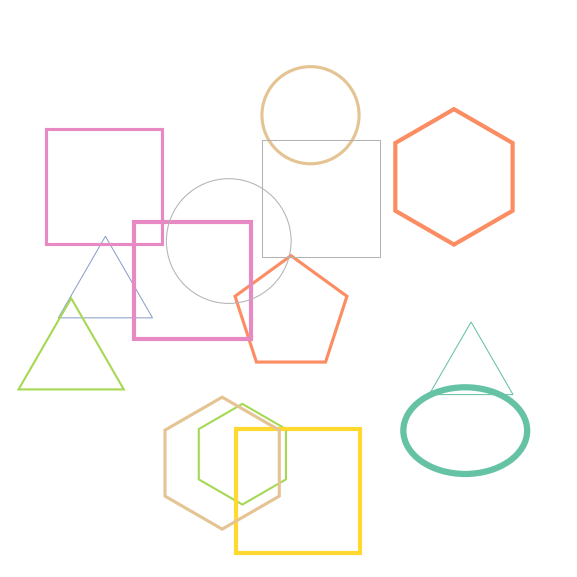[{"shape": "oval", "thickness": 3, "radius": 0.54, "center": [0.806, 0.253]}, {"shape": "triangle", "thickness": 0.5, "radius": 0.42, "center": [0.816, 0.358]}, {"shape": "hexagon", "thickness": 2, "radius": 0.59, "center": [0.786, 0.693]}, {"shape": "pentagon", "thickness": 1.5, "radius": 0.51, "center": [0.504, 0.455]}, {"shape": "triangle", "thickness": 0.5, "radius": 0.47, "center": [0.183, 0.496]}, {"shape": "square", "thickness": 2, "radius": 0.51, "center": [0.333, 0.514]}, {"shape": "square", "thickness": 1.5, "radius": 0.5, "center": [0.18, 0.676]}, {"shape": "hexagon", "thickness": 1, "radius": 0.44, "center": [0.42, 0.213]}, {"shape": "triangle", "thickness": 1, "radius": 0.53, "center": [0.123, 0.377]}, {"shape": "square", "thickness": 2, "radius": 0.53, "center": [0.516, 0.149]}, {"shape": "hexagon", "thickness": 1.5, "radius": 0.57, "center": [0.385, 0.197]}, {"shape": "circle", "thickness": 1.5, "radius": 0.42, "center": [0.538, 0.8]}, {"shape": "circle", "thickness": 0.5, "radius": 0.54, "center": [0.396, 0.582]}, {"shape": "square", "thickness": 0.5, "radius": 0.51, "center": [0.556, 0.656]}]